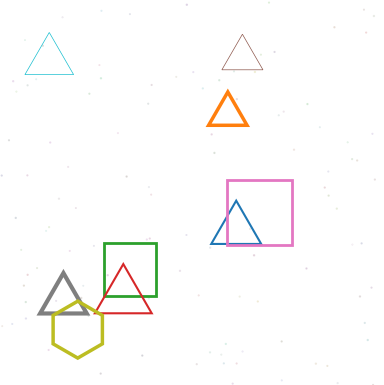[{"shape": "triangle", "thickness": 1.5, "radius": 0.37, "center": [0.614, 0.404]}, {"shape": "triangle", "thickness": 2.5, "radius": 0.29, "center": [0.592, 0.703]}, {"shape": "square", "thickness": 2, "radius": 0.34, "center": [0.338, 0.3]}, {"shape": "triangle", "thickness": 1.5, "radius": 0.43, "center": [0.32, 0.229]}, {"shape": "triangle", "thickness": 0.5, "radius": 0.31, "center": [0.63, 0.85]}, {"shape": "square", "thickness": 2, "radius": 0.43, "center": [0.674, 0.449]}, {"shape": "triangle", "thickness": 3, "radius": 0.35, "center": [0.165, 0.221]}, {"shape": "hexagon", "thickness": 2.5, "radius": 0.37, "center": [0.202, 0.144]}, {"shape": "triangle", "thickness": 0.5, "radius": 0.37, "center": [0.128, 0.843]}]